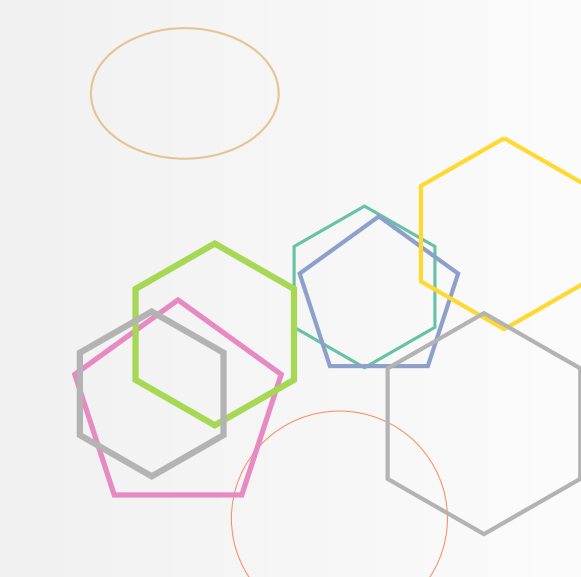[{"shape": "hexagon", "thickness": 1.5, "radius": 0.7, "center": [0.627, 0.502]}, {"shape": "circle", "thickness": 0.5, "radius": 0.93, "center": [0.584, 0.101]}, {"shape": "pentagon", "thickness": 2, "radius": 0.72, "center": [0.652, 0.481]}, {"shape": "pentagon", "thickness": 2.5, "radius": 0.93, "center": [0.306, 0.293]}, {"shape": "hexagon", "thickness": 3, "radius": 0.79, "center": [0.369, 0.42]}, {"shape": "hexagon", "thickness": 2, "radius": 0.83, "center": [0.867, 0.594]}, {"shape": "oval", "thickness": 1, "radius": 0.81, "center": [0.318, 0.837]}, {"shape": "hexagon", "thickness": 2, "radius": 0.96, "center": [0.833, 0.266]}, {"shape": "hexagon", "thickness": 3, "radius": 0.71, "center": [0.261, 0.317]}]